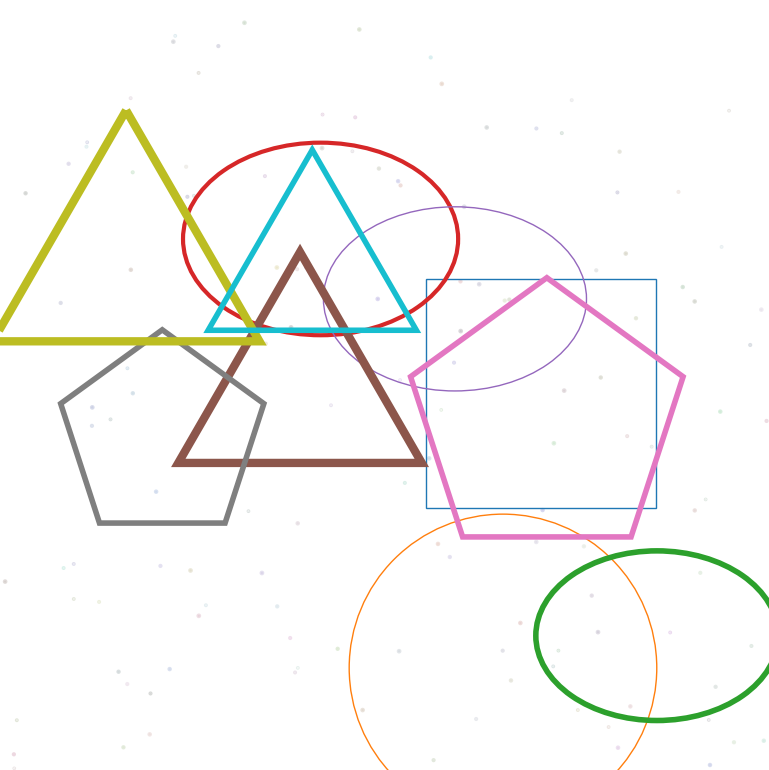[{"shape": "square", "thickness": 0.5, "radius": 0.75, "center": [0.703, 0.489]}, {"shape": "circle", "thickness": 0.5, "radius": 1.0, "center": [0.653, 0.133]}, {"shape": "oval", "thickness": 2, "radius": 0.79, "center": [0.853, 0.174]}, {"shape": "oval", "thickness": 1.5, "radius": 0.89, "center": [0.416, 0.69]}, {"shape": "oval", "thickness": 0.5, "radius": 0.85, "center": [0.591, 0.612]}, {"shape": "triangle", "thickness": 3, "radius": 0.91, "center": [0.39, 0.49]}, {"shape": "pentagon", "thickness": 2, "radius": 0.93, "center": [0.71, 0.453]}, {"shape": "pentagon", "thickness": 2, "radius": 0.69, "center": [0.211, 0.433]}, {"shape": "triangle", "thickness": 3, "radius": 1.0, "center": [0.164, 0.657]}, {"shape": "triangle", "thickness": 2, "radius": 0.78, "center": [0.406, 0.649]}]